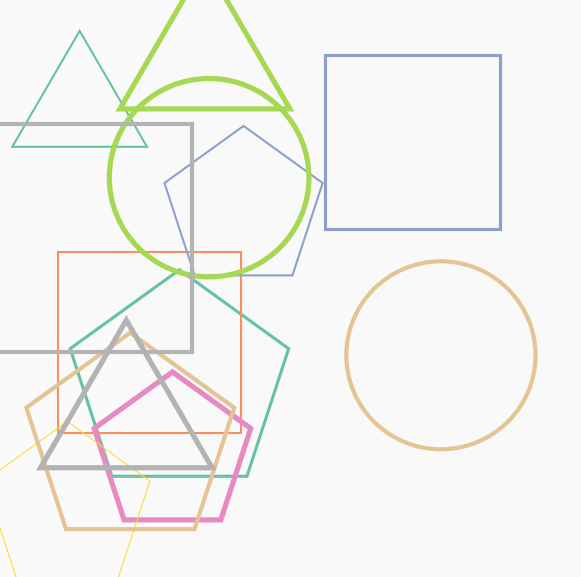[{"shape": "pentagon", "thickness": 1.5, "radius": 0.99, "center": [0.309, 0.334]}, {"shape": "triangle", "thickness": 1, "radius": 0.67, "center": [0.137, 0.812]}, {"shape": "square", "thickness": 1, "radius": 0.78, "center": [0.257, 0.406]}, {"shape": "pentagon", "thickness": 1, "radius": 0.72, "center": [0.419, 0.638]}, {"shape": "square", "thickness": 1.5, "radius": 0.75, "center": [0.71, 0.754]}, {"shape": "pentagon", "thickness": 2.5, "radius": 0.71, "center": [0.297, 0.213]}, {"shape": "triangle", "thickness": 2.5, "radius": 0.84, "center": [0.353, 0.895]}, {"shape": "circle", "thickness": 2.5, "radius": 0.86, "center": [0.36, 0.691]}, {"shape": "pentagon", "thickness": 0.5, "radius": 0.75, "center": [0.116, 0.12]}, {"shape": "pentagon", "thickness": 2, "radius": 0.94, "center": [0.224, 0.235]}, {"shape": "circle", "thickness": 2, "radius": 0.81, "center": [0.759, 0.384]}, {"shape": "square", "thickness": 2, "radius": 0.99, "center": [0.134, 0.586]}, {"shape": "triangle", "thickness": 2.5, "radius": 0.85, "center": [0.217, 0.274]}]